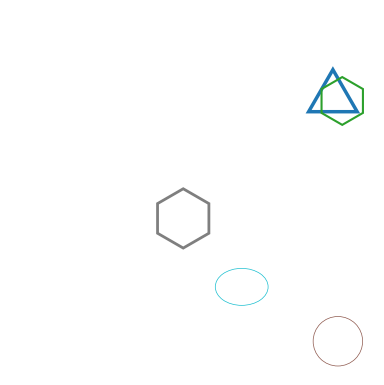[{"shape": "triangle", "thickness": 2.5, "radius": 0.36, "center": [0.865, 0.746]}, {"shape": "hexagon", "thickness": 1.5, "radius": 0.31, "center": [0.889, 0.738]}, {"shape": "circle", "thickness": 0.5, "radius": 0.32, "center": [0.878, 0.114]}, {"shape": "hexagon", "thickness": 2, "radius": 0.39, "center": [0.476, 0.433]}, {"shape": "oval", "thickness": 0.5, "radius": 0.34, "center": [0.628, 0.255]}]